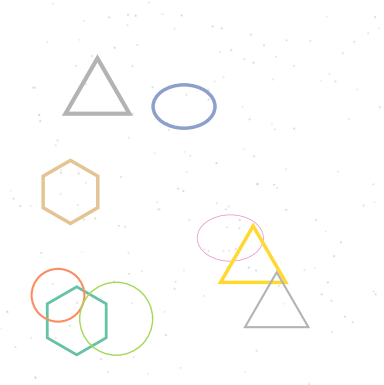[{"shape": "hexagon", "thickness": 2, "radius": 0.44, "center": [0.199, 0.167]}, {"shape": "circle", "thickness": 1.5, "radius": 0.34, "center": [0.151, 0.233]}, {"shape": "oval", "thickness": 2.5, "radius": 0.4, "center": [0.478, 0.723]}, {"shape": "oval", "thickness": 0.5, "radius": 0.43, "center": [0.598, 0.382]}, {"shape": "circle", "thickness": 1, "radius": 0.47, "center": [0.302, 0.172]}, {"shape": "triangle", "thickness": 2.5, "radius": 0.49, "center": [0.658, 0.315]}, {"shape": "hexagon", "thickness": 2.5, "radius": 0.41, "center": [0.183, 0.501]}, {"shape": "triangle", "thickness": 1.5, "radius": 0.48, "center": [0.719, 0.198]}, {"shape": "triangle", "thickness": 3, "radius": 0.48, "center": [0.253, 0.753]}]